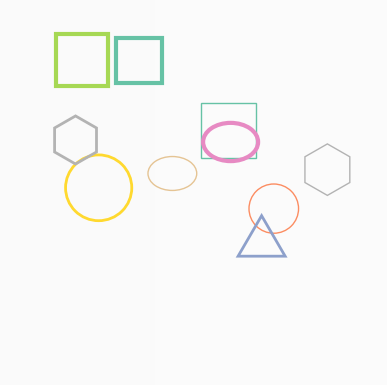[{"shape": "square", "thickness": 3, "radius": 0.3, "center": [0.358, 0.843]}, {"shape": "square", "thickness": 1, "radius": 0.36, "center": [0.59, 0.662]}, {"shape": "circle", "thickness": 1, "radius": 0.32, "center": [0.707, 0.458]}, {"shape": "triangle", "thickness": 2, "radius": 0.35, "center": [0.675, 0.37]}, {"shape": "oval", "thickness": 3, "radius": 0.35, "center": [0.595, 0.631]}, {"shape": "square", "thickness": 3, "radius": 0.34, "center": [0.211, 0.845]}, {"shape": "circle", "thickness": 2, "radius": 0.43, "center": [0.255, 0.512]}, {"shape": "oval", "thickness": 1, "radius": 0.31, "center": [0.445, 0.549]}, {"shape": "hexagon", "thickness": 1, "radius": 0.33, "center": [0.845, 0.559]}, {"shape": "hexagon", "thickness": 2, "radius": 0.31, "center": [0.195, 0.636]}]